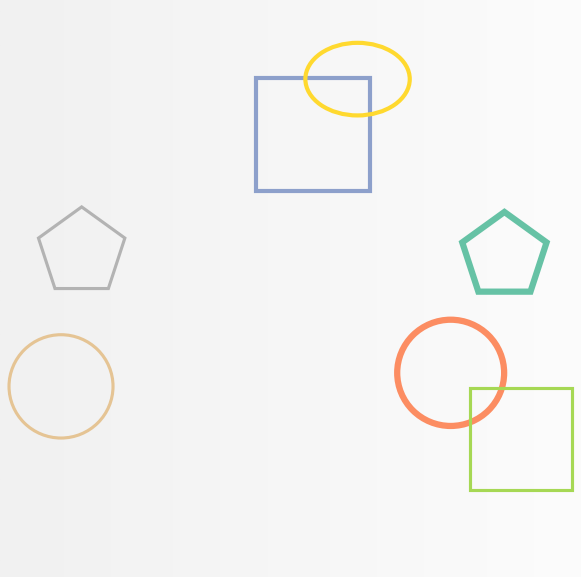[{"shape": "pentagon", "thickness": 3, "radius": 0.38, "center": [0.868, 0.556]}, {"shape": "circle", "thickness": 3, "radius": 0.46, "center": [0.775, 0.354]}, {"shape": "square", "thickness": 2, "radius": 0.49, "center": [0.539, 0.766]}, {"shape": "square", "thickness": 1.5, "radius": 0.44, "center": [0.897, 0.239]}, {"shape": "oval", "thickness": 2, "radius": 0.45, "center": [0.615, 0.862]}, {"shape": "circle", "thickness": 1.5, "radius": 0.45, "center": [0.105, 0.33]}, {"shape": "pentagon", "thickness": 1.5, "radius": 0.39, "center": [0.14, 0.563]}]